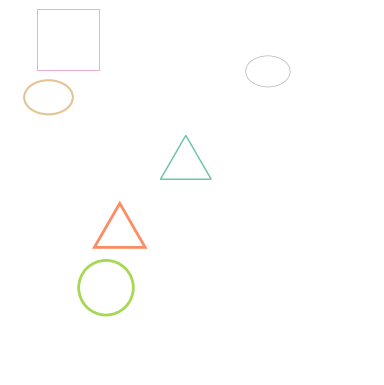[{"shape": "triangle", "thickness": 1, "radius": 0.38, "center": [0.483, 0.572]}, {"shape": "triangle", "thickness": 2, "radius": 0.38, "center": [0.311, 0.396]}, {"shape": "square", "thickness": 0.5, "radius": 0.4, "center": [0.177, 0.897]}, {"shape": "circle", "thickness": 2, "radius": 0.35, "center": [0.275, 0.253]}, {"shape": "oval", "thickness": 1.5, "radius": 0.32, "center": [0.126, 0.747]}, {"shape": "oval", "thickness": 0.5, "radius": 0.29, "center": [0.696, 0.815]}]